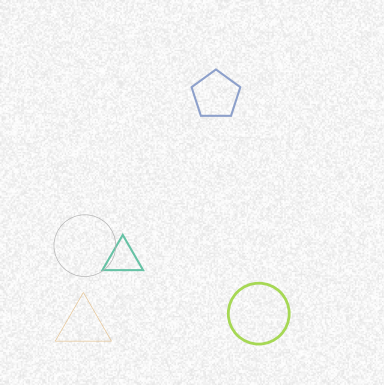[{"shape": "triangle", "thickness": 1.5, "radius": 0.3, "center": [0.319, 0.329]}, {"shape": "pentagon", "thickness": 1.5, "radius": 0.33, "center": [0.561, 0.753]}, {"shape": "circle", "thickness": 2, "radius": 0.4, "center": [0.672, 0.185]}, {"shape": "triangle", "thickness": 0.5, "radius": 0.42, "center": [0.217, 0.156]}, {"shape": "circle", "thickness": 0.5, "radius": 0.4, "center": [0.22, 0.362]}]